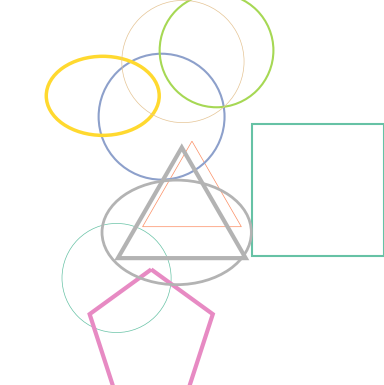[{"shape": "square", "thickness": 1.5, "radius": 0.86, "center": [0.826, 0.506]}, {"shape": "circle", "thickness": 0.5, "radius": 0.71, "center": [0.303, 0.278]}, {"shape": "triangle", "thickness": 0.5, "radius": 0.74, "center": [0.499, 0.485]}, {"shape": "circle", "thickness": 1.5, "radius": 0.82, "center": [0.42, 0.697]}, {"shape": "pentagon", "thickness": 3, "radius": 0.84, "center": [0.393, 0.132]}, {"shape": "circle", "thickness": 1.5, "radius": 0.74, "center": [0.562, 0.869]}, {"shape": "oval", "thickness": 2.5, "radius": 0.73, "center": [0.267, 0.751]}, {"shape": "circle", "thickness": 0.5, "radius": 0.79, "center": [0.475, 0.84]}, {"shape": "triangle", "thickness": 3, "radius": 0.96, "center": [0.472, 0.425]}, {"shape": "oval", "thickness": 2, "radius": 0.97, "center": [0.459, 0.396]}]